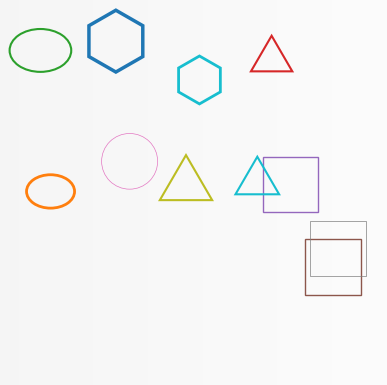[{"shape": "hexagon", "thickness": 2.5, "radius": 0.4, "center": [0.299, 0.893]}, {"shape": "oval", "thickness": 2, "radius": 0.31, "center": [0.13, 0.503]}, {"shape": "oval", "thickness": 1.5, "radius": 0.4, "center": [0.104, 0.869]}, {"shape": "triangle", "thickness": 1.5, "radius": 0.31, "center": [0.701, 0.845]}, {"shape": "square", "thickness": 1, "radius": 0.36, "center": [0.749, 0.521]}, {"shape": "square", "thickness": 1, "radius": 0.36, "center": [0.859, 0.307]}, {"shape": "circle", "thickness": 0.5, "radius": 0.36, "center": [0.335, 0.581]}, {"shape": "square", "thickness": 0.5, "radius": 0.36, "center": [0.872, 0.355]}, {"shape": "triangle", "thickness": 1.5, "radius": 0.39, "center": [0.48, 0.519]}, {"shape": "triangle", "thickness": 1.5, "radius": 0.33, "center": [0.664, 0.528]}, {"shape": "hexagon", "thickness": 2, "radius": 0.31, "center": [0.515, 0.792]}]